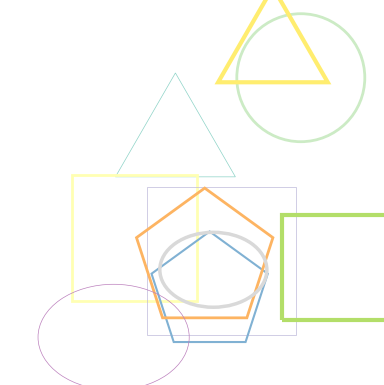[{"shape": "triangle", "thickness": 0.5, "radius": 0.9, "center": [0.456, 0.631]}, {"shape": "square", "thickness": 2, "radius": 0.82, "center": [0.35, 0.382]}, {"shape": "square", "thickness": 0.5, "radius": 0.97, "center": [0.576, 0.322]}, {"shape": "pentagon", "thickness": 1.5, "radius": 0.79, "center": [0.545, 0.24]}, {"shape": "pentagon", "thickness": 2, "radius": 0.93, "center": [0.532, 0.325]}, {"shape": "square", "thickness": 3, "radius": 0.68, "center": [0.868, 0.305]}, {"shape": "oval", "thickness": 2.5, "radius": 0.69, "center": [0.554, 0.299]}, {"shape": "oval", "thickness": 0.5, "radius": 0.98, "center": [0.295, 0.124]}, {"shape": "circle", "thickness": 2, "radius": 0.83, "center": [0.781, 0.798]}, {"shape": "triangle", "thickness": 3, "radius": 0.82, "center": [0.709, 0.868]}]